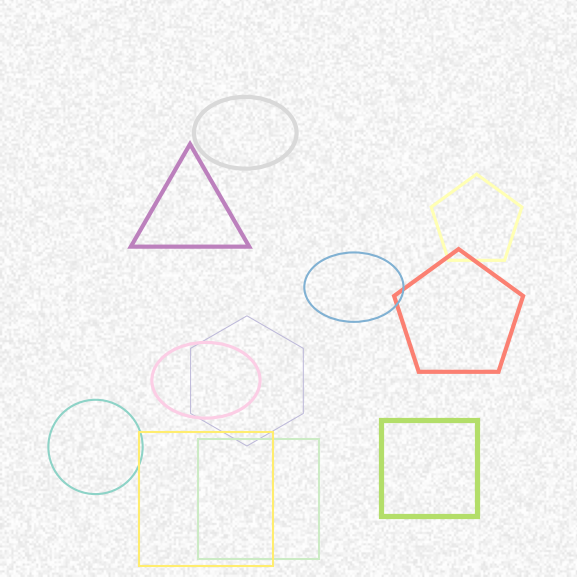[{"shape": "circle", "thickness": 1, "radius": 0.41, "center": [0.165, 0.225]}, {"shape": "pentagon", "thickness": 1.5, "radius": 0.41, "center": [0.825, 0.615]}, {"shape": "hexagon", "thickness": 0.5, "radius": 0.56, "center": [0.428, 0.34]}, {"shape": "pentagon", "thickness": 2, "radius": 0.59, "center": [0.794, 0.45]}, {"shape": "oval", "thickness": 1, "radius": 0.43, "center": [0.613, 0.502]}, {"shape": "square", "thickness": 2.5, "radius": 0.41, "center": [0.743, 0.189]}, {"shape": "oval", "thickness": 1.5, "radius": 0.47, "center": [0.357, 0.341]}, {"shape": "oval", "thickness": 2, "radius": 0.44, "center": [0.425, 0.769]}, {"shape": "triangle", "thickness": 2, "radius": 0.59, "center": [0.329, 0.631]}, {"shape": "square", "thickness": 1, "radius": 0.52, "center": [0.447, 0.135]}, {"shape": "square", "thickness": 1, "radius": 0.58, "center": [0.356, 0.136]}]